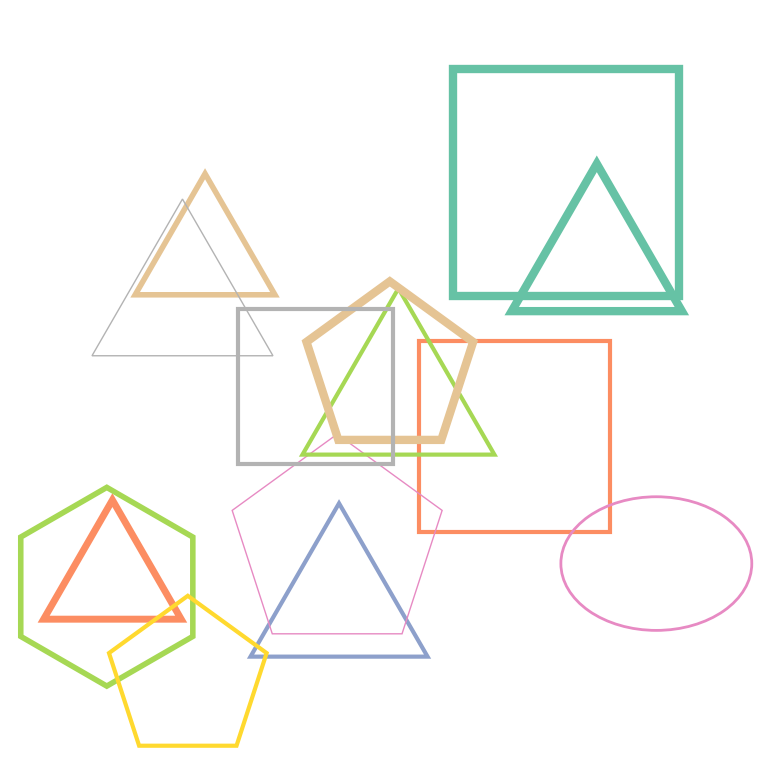[{"shape": "square", "thickness": 3, "radius": 0.73, "center": [0.735, 0.763]}, {"shape": "triangle", "thickness": 3, "radius": 0.64, "center": [0.775, 0.66]}, {"shape": "square", "thickness": 1.5, "radius": 0.62, "center": [0.668, 0.433]}, {"shape": "triangle", "thickness": 2.5, "radius": 0.52, "center": [0.146, 0.247]}, {"shape": "triangle", "thickness": 1.5, "radius": 0.66, "center": [0.44, 0.214]}, {"shape": "pentagon", "thickness": 0.5, "radius": 0.72, "center": [0.438, 0.293]}, {"shape": "oval", "thickness": 1, "radius": 0.62, "center": [0.852, 0.268]}, {"shape": "hexagon", "thickness": 2, "radius": 0.65, "center": [0.139, 0.238]}, {"shape": "triangle", "thickness": 1.5, "radius": 0.72, "center": [0.517, 0.482]}, {"shape": "pentagon", "thickness": 1.5, "radius": 0.54, "center": [0.244, 0.119]}, {"shape": "triangle", "thickness": 2, "radius": 0.52, "center": [0.266, 0.67]}, {"shape": "pentagon", "thickness": 3, "radius": 0.57, "center": [0.506, 0.521]}, {"shape": "triangle", "thickness": 0.5, "radius": 0.68, "center": [0.237, 0.606]}, {"shape": "square", "thickness": 1.5, "radius": 0.5, "center": [0.41, 0.498]}]